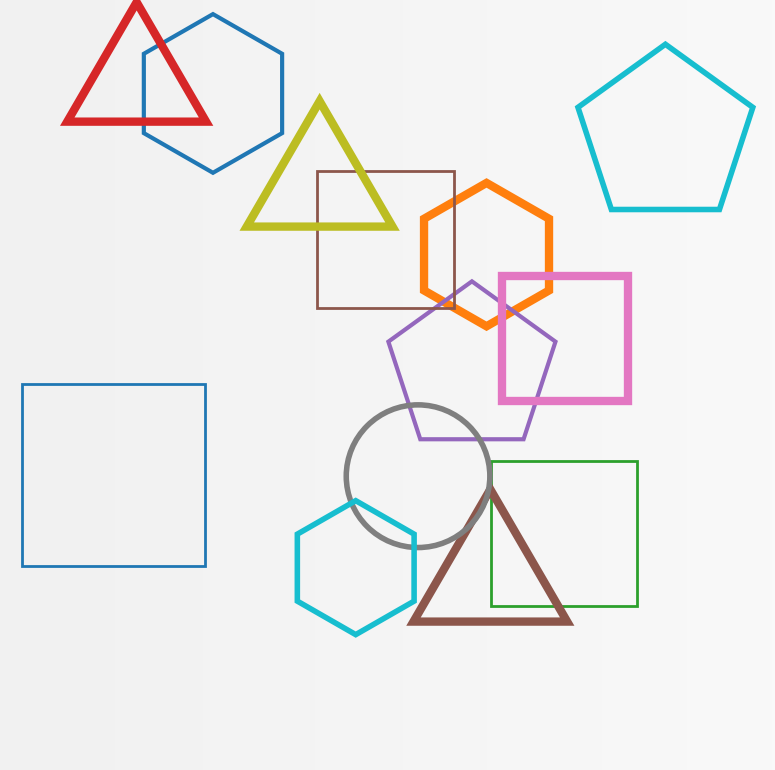[{"shape": "hexagon", "thickness": 1.5, "radius": 0.52, "center": [0.275, 0.879]}, {"shape": "square", "thickness": 1, "radius": 0.59, "center": [0.146, 0.383]}, {"shape": "hexagon", "thickness": 3, "radius": 0.47, "center": [0.628, 0.669]}, {"shape": "square", "thickness": 1, "radius": 0.47, "center": [0.728, 0.307]}, {"shape": "triangle", "thickness": 3, "radius": 0.52, "center": [0.176, 0.894]}, {"shape": "pentagon", "thickness": 1.5, "radius": 0.57, "center": [0.609, 0.521]}, {"shape": "triangle", "thickness": 3, "radius": 0.57, "center": [0.633, 0.25]}, {"shape": "square", "thickness": 1, "radius": 0.44, "center": [0.497, 0.689]}, {"shape": "square", "thickness": 3, "radius": 0.41, "center": [0.729, 0.56]}, {"shape": "circle", "thickness": 2, "radius": 0.46, "center": [0.539, 0.382]}, {"shape": "triangle", "thickness": 3, "radius": 0.54, "center": [0.412, 0.76]}, {"shape": "pentagon", "thickness": 2, "radius": 0.59, "center": [0.859, 0.824]}, {"shape": "hexagon", "thickness": 2, "radius": 0.43, "center": [0.459, 0.263]}]